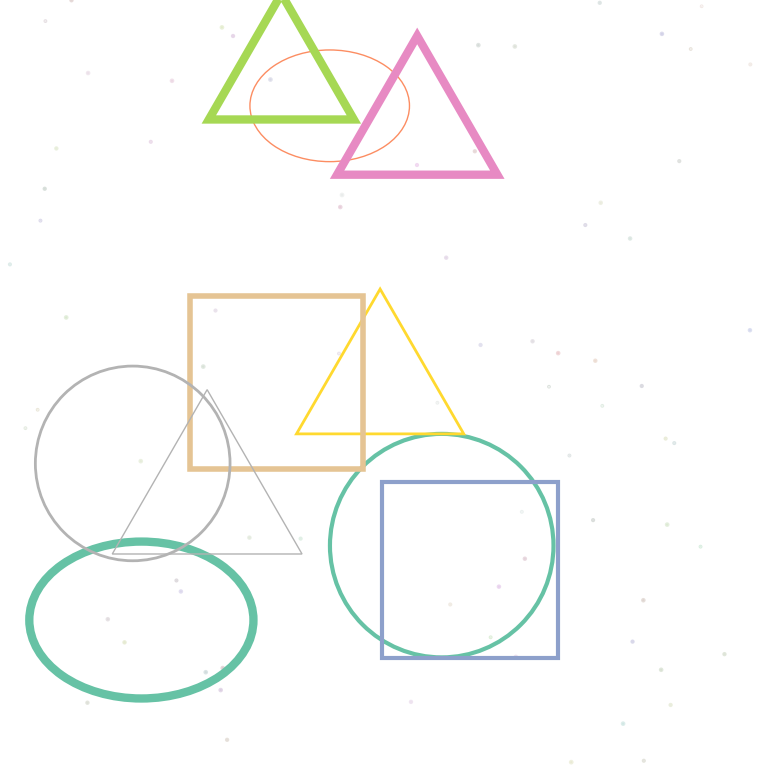[{"shape": "circle", "thickness": 1.5, "radius": 0.73, "center": [0.574, 0.291]}, {"shape": "oval", "thickness": 3, "radius": 0.73, "center": [0.184, 0.195]}, {"shape": "oval", "thickness": 0.5, "radius": 0.52, "center": [0.428, 0.863]}, {"shape": "square", "thickness": 1.5, "radius": 0.57, "center": [0.61, 0.26]}, {"shape": "triangle", "thickness": 3, "radius": 0.6, "center": [0.542, 0.833]}, {"shape": "triangle", "thickness": 3, "radius": 0.54, "center": [0.365, 0.899]}, {"shape": "triangle", "thickness": 1, "radius": 0.63, "center": [0.494, 0.499]}, {"shape": "square", "thickness": 2, "radius": 0.56, "center": [0.359, 0.503]}, {"shape": "triangle", "thickness": 0.5, "radius": 0.71, "center": [0.269, 0.352]}, {"shape": "circle", "thickness": 1, "radius": 0.63, "center": [0.172, 0.398]}]